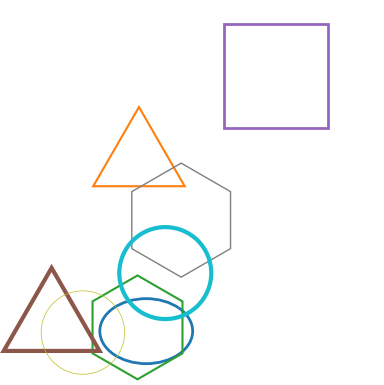[{"shape": "oval", "thickness": 2, "radius": 0.6, "center": [0.38, 0.14]}, {"shape": "triangle", "thickness": 1.5, "radius": 0.69, "center": [0.361, 0.585]}, {"shape": "hexagon", "thickness": 1.5, "radius": 0.67, "center": [0.357, 0.15]}, {"shape": "square", "thickness": 2, "radius": 0.67, "center": [0.718, 0.802]}, {"shape": "triangle", "thickness": 3, "radius": 0.72, "center": [0.134, 0.16]}, {"shape": "hexagon", "thickness": 1, "radius": 0.74, "center": [0.471, 0.428]}, {"shape": "circle", "thickness": 0.5, "radius": 0.54, "center": [0.215, 0.136]}, {"shape": "circle", "thickness": 3, "radius": 0.6, "center": [0.429, 0.291]}]